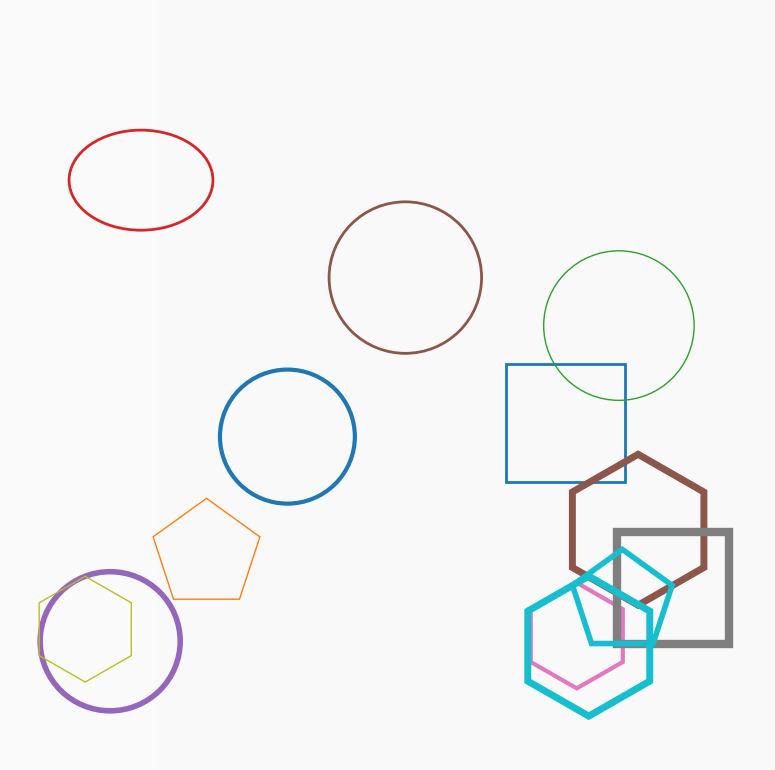[{"shape": "square", "thickness": 1, "radius": 0.38, "center": [0.729, 0.45]}, {"shape": "circle", "thickness": 1.5, "radius": 0.44, "center": [0.371, 0.433]}, {"shape": "pentagon", "thickness": 0.5, "radius": 0.36, "center": [0.266, 0.28]}, {"shape": "circle", "thickness": 0.5, "radius": 0.49, "center": [0.799, 0.577]}, {"shape": "oval", "thickness": 1, "radius": 0.46, "center": [0.182, 0.766]}, {"shape": "circle", "thickness": 2, "radius": 0.45, "center": [0.142, 0.167]}, {"shape": "circle", "thickness": 1, "radius": 0.49, "center": [0.523, 0.64]}, {"shape": "hexagon", "thickness": 2.5, "radius": 0.49, "center": [0.823, 0.312]}, {"shape": "hexagon", "thickness": 1.5, "radius": 0.34, "center": [0.744, 0.175]}, {"shape": "square", "thickness": 3, "radius": 0.36, "center": [0.868, 0.236]}, {"shape": "hexagon", "thickness": 0.5, "radius": 0.34, "center": [0.11, 0.183]}, {"shape": "hexagon", "thickness": 2.5, "radius": 0.45, "center": [0.76, 0.161]}, {"shape": "pentagon", "thickness": 2, "radius": 0.34, "center": [0.803, 0.219]}]